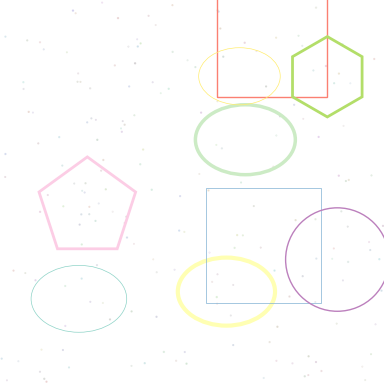[{"shape": "oval", "thickness": 0.5, "radius": 0.62, "center": [0.205, 0.224]}, {"shape": "oval", "thickness": 3, "radius": 0.63, "center": [0.588, 0.243]}, {"shape": "square", "thickness": 1, "radius": 0.72, "center": [0.706, 0.892]}, {"shape": "square", "thickness": 0.5, "radius": 0.75, "center": [0.684, 0.361]}, {"shape": "hexagon", "thickness": 2, "radius": 0.52, "center": [0.85, 0.801]}, {"shape": "pentagon", "thickness": 2, "radius": 0.66, "center": [0.227, 0.46]}, {"shape": "circle", "thickness": 1, "radius": 0.67, "center": [0.876, 0.326]}, {"shape": "oval", "thickness": 2.5, "radius": 0.65, "center": [0.637, 0.637]}, {"shape": "oval", "thickness": 0.5, "radius": 0.53, "center": [0.622, 0.802]}]